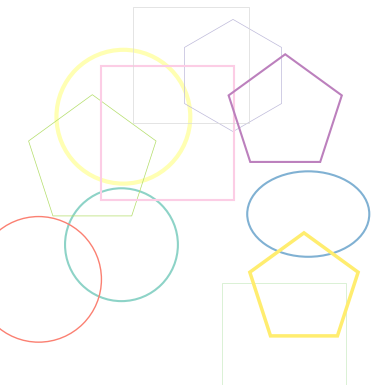[{"shape": "circle", "thickness": 1.5, "radius": 0.73, "center": [0.315, 0.364]}, {"shape": "circle", "thickness": 3, "radius": 0.87, "center": [0.32, 0.697]}, {"shape": "hexagon", "thickness": 0.5, "radius": 0.73, "center": [0.605, 0.804]}, {"shape": "circle", "thickness": 1, "radius": 0.82, "center": [0.1, 0.274]}, {"shape": "oval", "thickness": 1.5, "radius": 0.79, "center": [0.801, 0.444]}, {"shape": "pentagon", "thickness": 0.5, "radius": 0.87, "center": [0.24, 0.58]}, {"shape": "square", "thickness": 1.5, "radius": 0.87, "center": [0.434, 0.655]}, {"shape": "square", "thickness": 0.5, "radius": 0.75, "center": [0.496, 0.83]}, {"shape": "pentagon", "thickness": 1.5, "radius": 0.77, "center": [0.741, 0.704]}, {"shape": "square", "thickness": 0.5, "radius": 0.8, "center": [0.738, 0.105]}, {"shape": "pentagon", "thickness": 2.5, "radius": 0.74, "center": [0.79, 0.247]}]